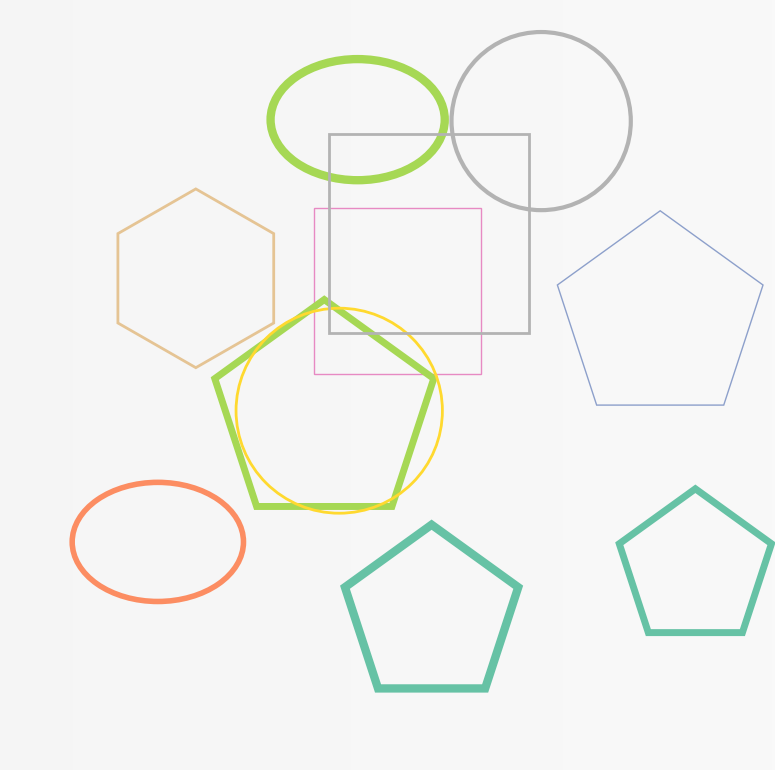[{"shape": "pentagon", "thickness": 2.5, "radius": 0.52, "center": [0.897, 0.262]}, {"shape": "pentagon", "thickness": 3, "radius": 0.59, "center": [0.557, 0.201]}, {"shape": "oval", "thickness": 2, "radius": 0.55, "center": [0.204, 0.296]}, {"shape": "pentagon", "thickness": 0.5, "radius": 0.7, "center": [0.852, 0.587]}, {"shape": "square", "thickness": 0.5, "radius": 0.54, "center": [0.513, 0.622]}, {"shape": "oval", "thickness": 3, "radius": 0.56, "center": [0.461, 0.845]}, {"shape": "pentagon", "thickness": 2.5, "radius": 0.74, "center": [0.418, 0.462]}, {"shape": "circle", "thickness": 1, "radius": 0.67, "center": [0.438, 0.467]}, {"shape": "hexagon", "thickness": 1, "radius": 0.58, "center": [0.253, 0.639]}, {"shape": "square", "thickness": 1, "radius": 0.65, "center": [0.554, 0.697]}, {"shape": "circle", "thickness": 1.5, "radius": 0.58, "center": [0.698, 0.843]}]